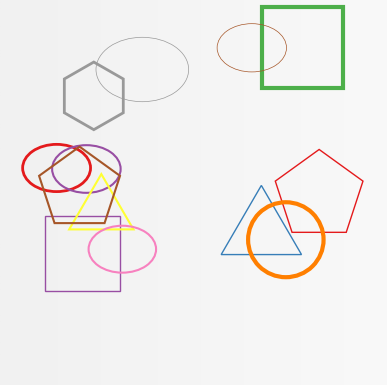[{"shape": "oval", "thickness": 2, "radius": 0.44, "center": [0.146, 0.564]}, {"shape": "pentagon", "thickness": 1, "radius": 0.59, "center": [0.824, 0.493]}, {"shape": "triangle", "thickness": 1, "radius": 0.6, "center": [0.674, 0.399]}, {"shape": "square", "thickness": 3, "radius": 0.53, "center": [0.78, 0.875]}, {"shape": "square", "thickness": 1, "radius": 0.49, "center": [0.213, 0.342]}, {"shape": "oval", "thickness": 1.5, "radius": 0.44, "center": [0.223, 0.561]}, {"shape": "circle", "thickness": 3, "radius": 0.49, "center": [0.738, 0.377]}, {"shape": "triangle", "thickness": 1.5, "radius": 0.48, "center": [0.261, 0.452]}, {"shape": "pentagon", "thickness": 1.5, "radius": 0.55, "center": [0.205, 0.509]}, {"shape": "oval", "thickness": 0.5, "radius": 0.45, "center": [0.65, 0.876]}, {"shape": "oval", "thickness": 1.5, "radius": 0.44, "center": [0.316, 0.353]}, {"shape": "hexagon", "thickness": 2, "radius": 0.44, "center": [0.242, 0.751]}, {"shape": "oval", "thickness": 0.5, "radius": 0.6, "center": [0.367, 0.819]}]